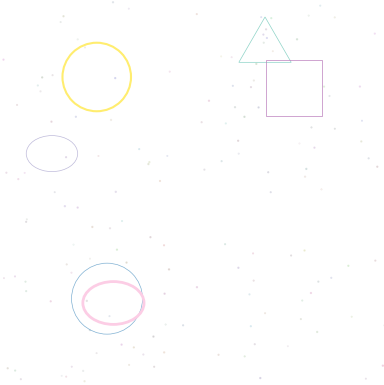[{"shape": "triangle", "thickness": 0.5, "radius": 0.39, "center": [0.688, 0.877]}, {"shape": "oval", "thickness": 0.5, "radius": 0.33, "center": [0.135, 0.601]}, {"shape": "circle", "thickness": 0.5, "radius": 0.46, "center": [0.278, 0.224]}, {"shape": "oval", "thickness": 2, "radius": 0.4, "center": [0.295, 0.213]}, {"shape": "square", "thickness": 0.5, "radius": 0.36, "center": [0.765, 0.771]}, {"shape": "circle", "thickness": 1.5, "radius": 0.44, "center": [0.251, 0.8]}]